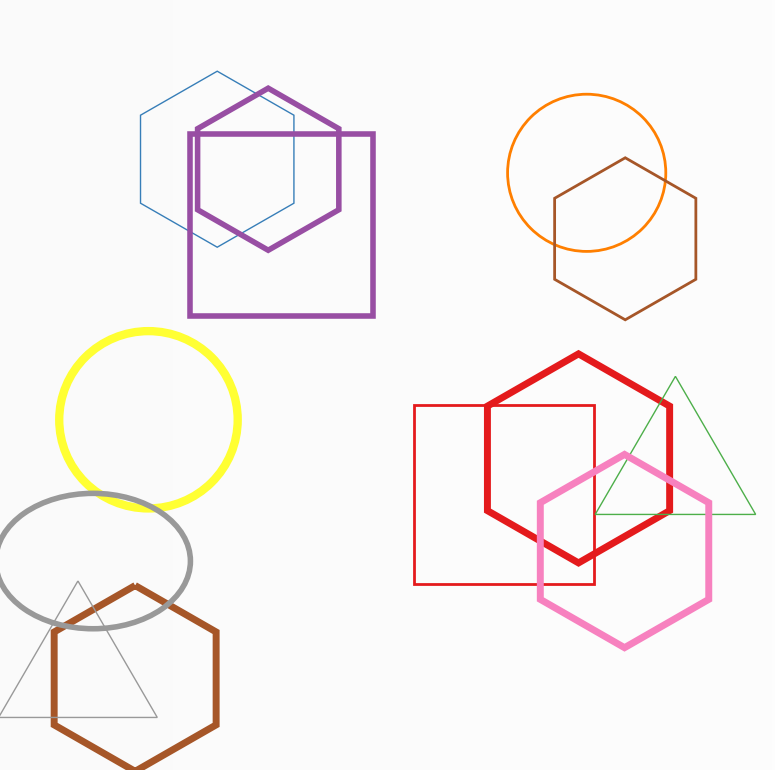[{"shape": "hexagon", "thickness": 2.5, "radius": 0.68, "center": [0.746, 0.405]}, {"shape": "square", "thickness": 1, "radius": 0.58, "center": [0.65, 0.358]}, {"shape": "hexagon", "thickness": 0.5, "radius": 0.57, "center": [0.28, 0.793]}, {"shape": "triangle", "thickness": 0.5, "radius": 0.6, "center": [0.872, 0.392]}, {"shape": "hexagon", "thickness": 2, "radius": 0.53, "center": [0.346, 0.78]}, {"shape": "square", "thickness": 2, "radius": 0.59, "center": [0.363, 0.708]}, {"shape": "circle", "thickness": 1, "radius": 0.51, "center": [0.757, 0.776]}, {"shape": "circle", "thickness": 3, "radius": 0.58, "center": [0.192, 0.455]}, {"shape": "hexagon", "thickness": 2.5, "radius": 0.6, "center": [0.174, 0.119]}, {"shape": "hexagon", "thickness": 1, "radius": 0.53, "center": [0.807, 0.69]}, {"shape": "hexagon", "thickness": 2.5, "radius": 0.63, "center": [0.806, 0.284]}, {"shape": "oval", "thickness": 2, "radius": 0.63, "center": [0.12, 0.271]}, {"shape": "triangle", "thickness": 0.5, "radius": 0.59, "center": [0.101, 0.127]}]